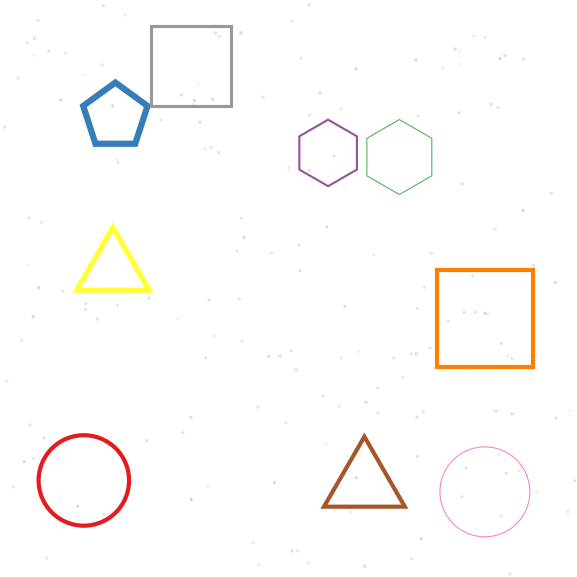[{"shape": "circle", "thickness": 2, "radius": 0.39, "center": [0.145, 0.167]}, {"shape": "pentagon", "thickness": 3, "radius": 0.29, "center": [0.2, 0.798]}, {"shape": "hexagon", "thickness": 0.5, "radius": 0.32, "center": [0.692, 0.727]}, {"shape": "hexagon", "thickness": 1, "radius": 0.29, "center": [0.568, 0.734]}, {"shape": "square", "thickness": 2, "radius": 0.42, "center": [0.84, 0.448]}, {"shape": "triangle", "thickness": 2.5, "radius": 0.36, "center": [0.196, 0.533]}, {"shape": "triangle", "thickness": 2, "radius": 0.4, "center": [0.631, 0.162]}, {"shape": "circle", "thickness": 0.5, "radius": 0.39, "center": [0.84, 0.147]}, {"shape": "square", "thickness": 1.5, "radius": 0.35, "center": [0.331, 0.885]}]